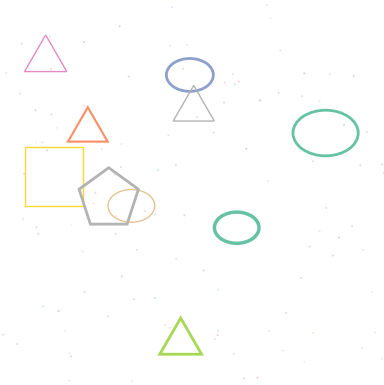[{"shape": "oval", "thickness": 2, "radius": 0.42, "center": [0.846, 0.654]}, {"shape": "oval", "thickness": 2.5, "radius": 0.29, "center": [0.615, 0.409]}, {"shape": "triangle", "thickness": 1.5, "radius": 0.3, "center": [0.228, 0.662]}, {"shape": "oval", "thickness": 2, "radius": 0.31, "center": [0.493, 0.805]}, {"shape": "triangle", "thickness": 1, "radius": 0.32, "center": [0.119, 0.846]}, {"shape": "triangle", "thickness": 2, "radius": 0.31, "center": [0.469, 0.111]}, {"shape": "square", "thickness": 1, "radius": 0.38, "center": [0.14, 0.542]}, {"shape": "oval", "thickness": 1, "radius": 0.3, "center": [0.341, 0.465]}, {"shape": "triangle", "thickness": 1, "radius": 0.31, "center": [0.503, 0.716]}, {"shape": "pentagon", "thickness": 2, "radius": 0.41, "center": [0.282, 0.483]}]